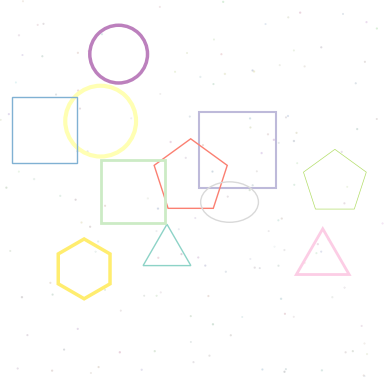[{"shape": "triangle", "thickness": 1, "radius": 0.36, "center": [0.434, 0.346]}, {"shape": "circle", "thickness": 3, "radius": 0.46, "center": [0.261, 0.685]}, {"shape": "square", "thickness": 1.5, "radius": 0.5, "center": [0.617, 0.61]}, {"shape": "pentagon", "thickness": 1, "radius": 0.5, "center": [0.495, 0.54]}, {"shape": "square", "thickness": 1, "radius": 0.42, "center": [0.117, 0.662]}, {"shape": "pentagon", "thickness": 0.5, "radius": 0.43, "center": [0.87, 0.526]}, {"shape": "triangle", "thickness": 2, "radius": 0.4, "center": [0.838, 0.327]}, {"shape": "oval", "thickness": 1, "radius": 0.38, "center": [0.596, 0.475]}, {"shape": "circle", "thickness": 2.5, "radius": 0.37, "center": [0.308, 0.859]}, {"shape": "square", "thickness": 2, "radius": 0.41, "center": [0.346, 0.503]}, {"shape": "hexagon", "thickness": 2.5, "radius": 0.39, "center": [0.219, 0.302]}]